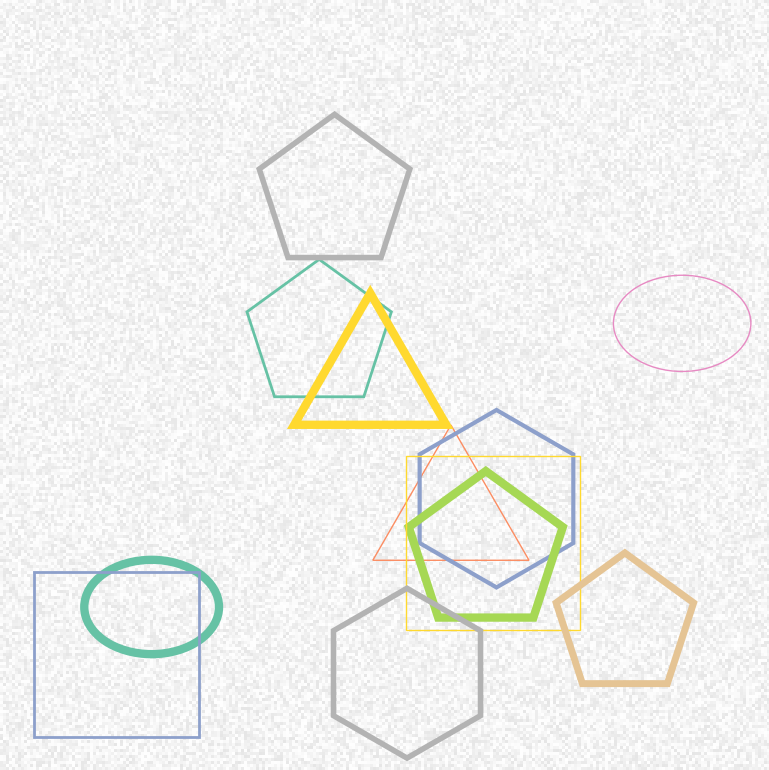[{"shape": "oval", "thickness": 3, "radius": 0.44, "center": [0.197, 0.212]}, {"shape": "pentagon", "thickness": 1, "radius": 0.49, "center": [0.414, 0.564]}, {"shape": "triangle", "thickness": 0.5, "radius": 0.59, "center": [0.586, 0.331]}, {"shape": "hexagon", "thickness": 1.5, "radius": 0.58, "center": [0.645, 0.352]}, {"shape": "square", "thickness": 1, "radius": 0.53, "center": [0.152, 0.15]}, {"shape": "oval", "thickness": 0.5, "radius": 0.45, "center": [0.886, 0.58]}, {"shape": "pentagon", "thickness": 3, "radius": 0.53, "center": [0.631, 0.283]}, {"shape": "triangle", "thickness": 3, "radius": 0.57, "center": [0.481, 0.505]}, {"shape": "square", "thickness": 0.5, "radius": 0.57, "center": [0.641, 0.295]}, {"shape": "pentagon", "thickness": 2.5, "radius": 0.47, "center": [0.812, 0.188]}, {"shape": "hexagon", "thickness": 2, "radius": 0.55, "center": [0.529, 0.126]}, {"shape": "pentagon", "thickness": 2, "radius": 0.51, "center": [0.434, 0.749]}]